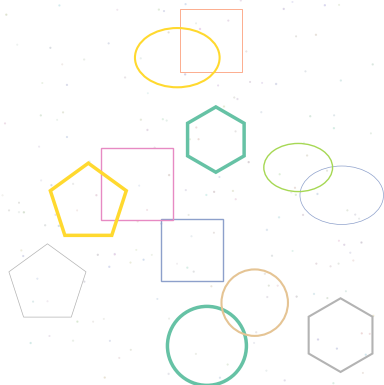[{"shape": "circle", "thickness": 2.5, "radius": 0.51, "center": [0.537, 0.102]}, {"shape": "hexagon", "thickness": 2.5, "radius": 0.42, "center": [0.561, 0.637]}, {"shape": "square", "thickness": 0.5, "radius": 0.4, "center": [0.548, 0.895]}, {"shape": "oval", "thickness": 0.5, "radius": 0.54, "center": [0.888, 0.493]}, {"shape": "square", "thickness": 1, "radius": 0.4, "center": [0.498, 0.351]}, {"shape": "square", "thickness": 1, "radius": 0.46, "center": [0.356, 0.521]}, {"shape": "oval", "thickness": 1, "radius": 0.45, "center": [0.775, 0.565]}, {"shape": "oval", "thickness": 1.5, "radius": 0.55, "center": [0.46, 0.85]}, {"shape": "pentagon", "thickness": 2.5, "radius": 0.52, "center": [0.229, 0.473]}, {"shape": "circle", "thickness": 1.5, "radius": 0.43, "center": [0.662, 0.214]}, {"shape": "pentagon", "thickness": 0.5, "radius": 0.53, "center": [0.123, 0.261]}, {"shape": "hexagon", "thickness": 1.5, "radius": 0.48, "center": [0.885, 0.13]}]